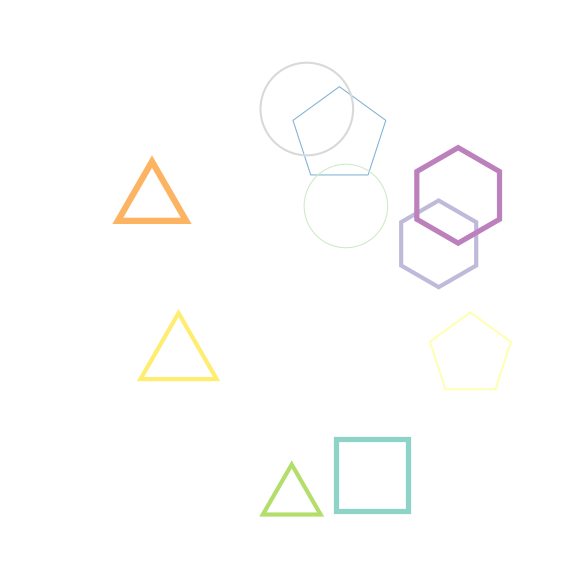[{"shape": "square", "thickness": 2.5, "radius": 0.31, "center": [0.644, 0.176]}, {"shape": "pentagon", "thickness": 1, "radius": 0.37, "center": [0.815, 0.385]}, {"shape": "hexagon", "thickness": 2, "radius": 0.38, "center": [0.76, 0.577]}, {"shape": "pentagon", "thickness": 0.5, "radius": 0.42, "center": [0.588, 0.765]}, {"shape": "triangle", "thickness": 3, "radius": 0.34, "center": [0.263, 0.651]}, {"shape": "triangle", "thickness": 2, "radius": 0.29, "center": [0.505, 0.137]}, {"shape": "circle", "thickness": 1, "radius": 0.4, "center": [0.531, 0.81]}, {"shape": "hexagon", "thickness": 2.5, "radius": 0.41, "center": [0.793, 0.661]}, {"shape": "circle", "thickness": 0.5, "radius": 0.36, "center": [0.599, 0.642]}, {"shape": "triangle", "thickness": 2, "radius": 0.38, "center": [0.309, 0.381]}]